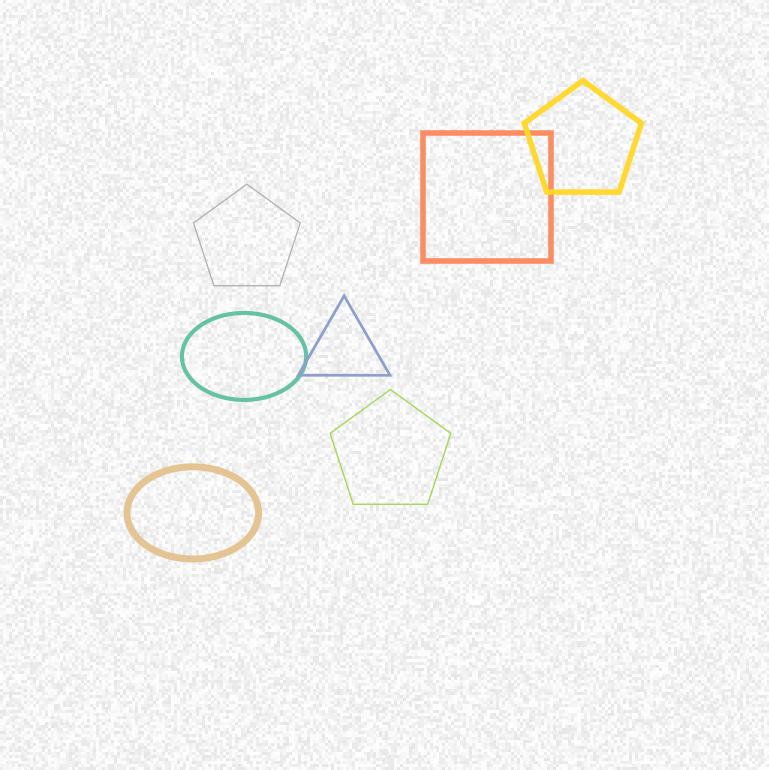[{"shape": "oval", "thickness": 1.5, "radius": 0.4, "center": [0.317, 0.537]}, {"shape": "square", "thickness": 2, "radius": 0.42, "center": [0.633, 0.744]}, {"shape": "triangle", "thickness": 1, "radius": 0.34, "center": [0.447, 0.547]}, {"shape": "pentagon", "thickness": 0.5, "radius": 0.41, "center": [0.507, 0.412]}, {"shape": "pentagon", "thickness": 2, "radius": 0.4, "center": [0.757, 0.815]}, {"shape": "oval", "thickness": 2.5, "radius": 0.43, "center": [0.25, 0.334]}, {"shape": "pentagon", "thickness": 0.5, "radius": 0.36, "center": [0.321, 0.688]}]